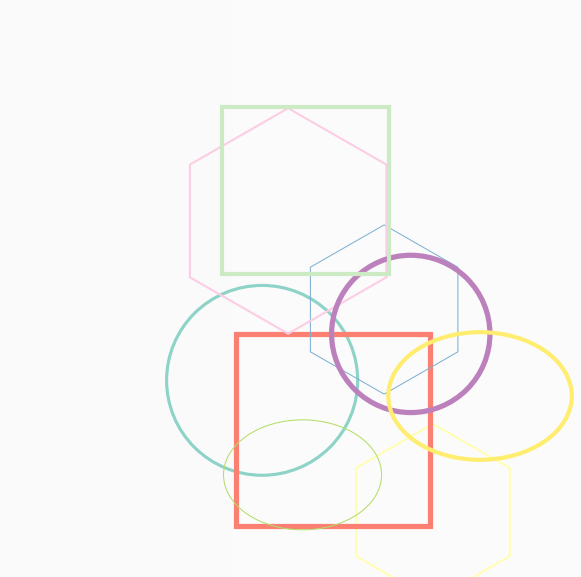[{"shape": "circle", "thickness": 1.5, "radius": 0.82, "center": [0.451, 0.341]}, {"shape": "hexagon", "thickness": 1, "radius": 0.76, "center": [0.745, 0.112]}, {"shape": "square", "thickness": 2.5, "radius": 0.83, "center": [0.573, 0.254]}, {"shape": "hexagon", "thickness": 0.5, "radius": 0.73, "center": [0.661, 0.463]}, {"shape": "oval", "thickness": 0.5, "radius": 0.68, "center": [0.521, 0.177]}, {"shape": "hexagon", "thickness": 1, "radius": 0.98, "center": [0.496, 0.617]}, {"shape": "circle", "thickness": 2.5, "radius": 0.68, "center": [0.707, 0.421]}, {"shape": "square", "thickness": 2, "radius": 0.72, "center": [0.525, 0.669]}, {"shape": "oval", "thickness": 2, "radius": 0.79, "center": [0.826, 0.313]}]